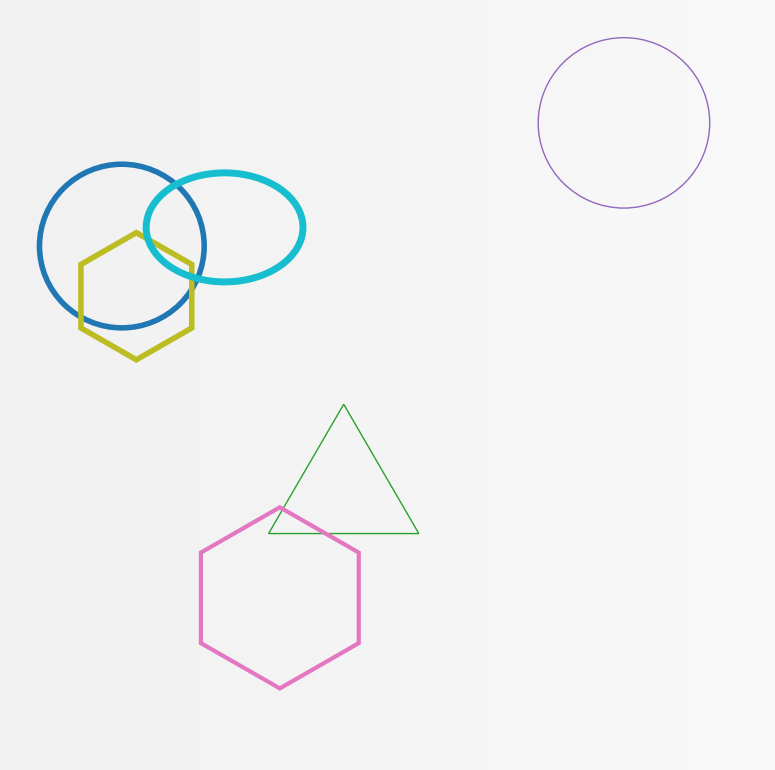[{"shape": "circle", "thickness": 2, "radius": 0.53, "center": [0.157, 0.68]}, {"shape": "triangle", "thickness": 0.5, "radius": 0.56, "center": [0.444, 0.363]}, {"shape": "circle", "thickness": 0.5, "radius": 0.55, "center": [0.805, 0.84]}, {"shape": "hexagon", "thickness": 1.5, "radius": 0.59, "center": [0.361, 0.224]}, {"shape": "hexagon", "thickness": 2, "radius": 0.41, "center": [0.176, 0.615]}, {"shape": "oval", "thickness": 2.5, "radius": 0.51, "center": [0.29, 0.705]}]